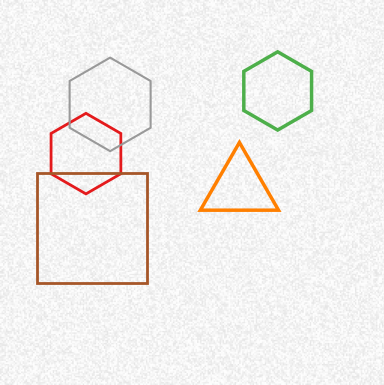[{"shape": "hexagon", "thickness": 2, "radius": 0.52, "center": [0.223, 0.601]}, {"shape": "hexagon", "thickness": 2.5, "radius": 0.51, "center": [0.721, 0.764]}, {"shape": "triangle", "thickness": 2.5, "radius": 0.59, "center": [0.622, 0.513]}, {"shape": "square", "thickness": 2, "radius": 0.72, "center": [0.239, 0.408]}, {"shape": "hexagon", "thickness": 1.5, "radius": 0.61, "center": [0.286, 0.729]}]